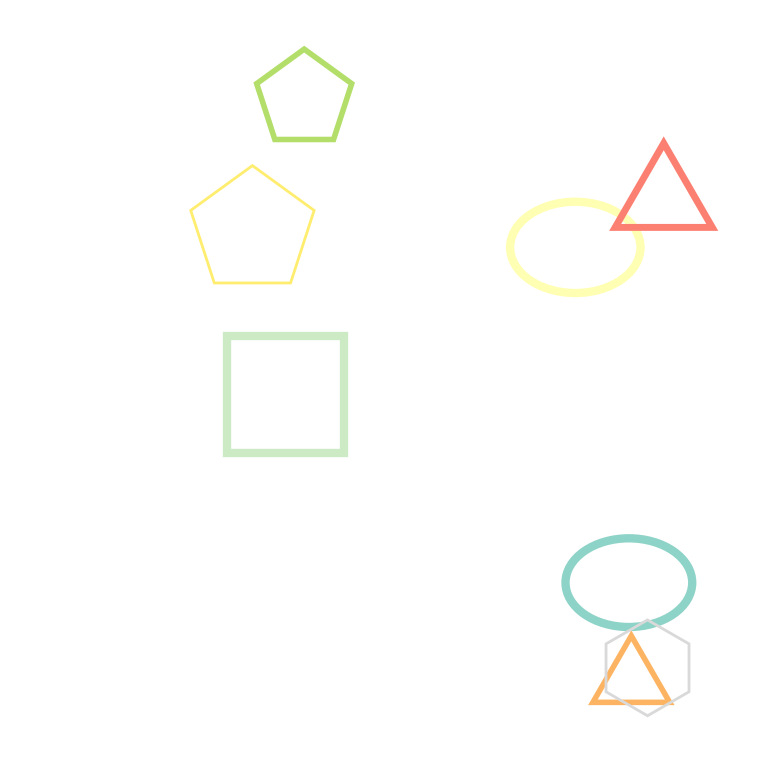[{"shape": "oval", "thickness": 3, "radius": 0.41, "center": [0.817, 0.243]}, {"shape": "oval", "thickness": 3, "radius": 0.42, "center": [0.747, 0.679]}, {"shape": "triangle", "thickness": 2.5, "radius": 0.36, "center": [0.862, 0.741]}, {"shape": "triangle", "thickness": 2, "radius": 0.29, "center": [0.82, 0.117]}, {"shape": "pentagon", "thickness": 2, "radius": 0.32, "center": [0.395, 0.871]}, {"shape": "hexagon", "thickness": 1, "radius": 0.31, "center": [0.841, 0.133]}, {"shape": "square", "thickness": 3, "radius": 0.38, "center": [0.37, 0.488]}, {"shape": "pentagon", "thickness": 1, "radius": 0.42, "center": [0.328, 0.701]}]